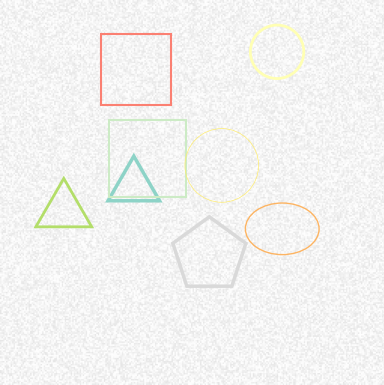[{"shape": "triangle", "thickness": 2.5, "radius": 0.39, "center": [0.348, 0.517]}, {"shape": "circle", "thickness": 2, "radius": 0.35, "center": [0.72, 0.865]}, {"shape": "square", "thickness": 1.5, "radius": 0.46, "center": [0.354, 0.819]}, {"shape": "oval", "thickness": 1, "radius": 0.48, "center": [0.733, 0.406]}, {"shape": "triangle", "thickness": 2, "radius": 0.42, "center": [0.166, 0.453]}, {"shape": "pentagon", "thickness": 2.5, "radius": 0.5, "center": [0.544, 0.337]}, {"shape": "square", "thickness": 1.5, "radius": 0.5, "center": [0.383, 0.589]}, {"shape": "circle", "thickness": 0.5, "radius": 0.48, "center": [0.576, 0.57]}]